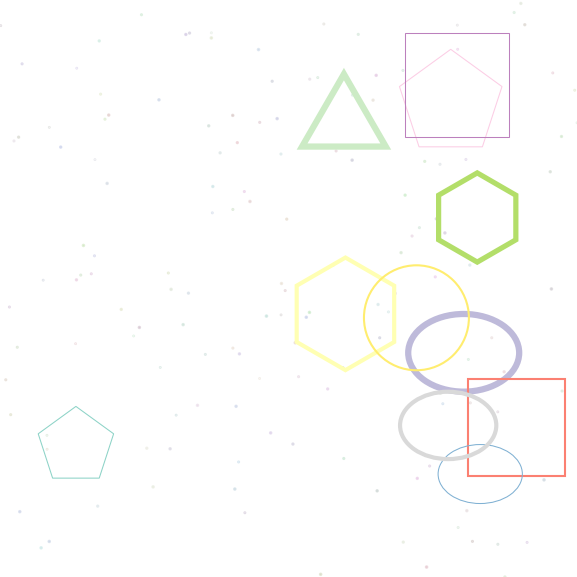[{"shape": "pentagon", "thickness": 0.5, "radius": 0.34, "center": [0.131, 0.227]}, {"shape": "hexagon", "thickness": 2, "radius": 0.49, "center": [0.598, 0.456]}, {"shape": "oval", "thickness": 3, "radius": 0.48, "center": [0.803, 0.388]}, {"shape": "square", "thickness": 1, "radius": 0.42, "center": [0.894, 0.259]}, {"shape": "oval", "thickness": 0.5, "radius": 0.36, "center": [0.832, 0.178]}, {"shape": "hexagon", "thickness": 2.5, "radius": 0.39, "center": [0.826, 0.623]}, {"shape": "pentagon", "thickness": 0.5, "radius": 0.47, "center": [0.78, 0.82]}, {"shape": "oval", "thickness": 2, "radius": 0.42, "center": [0.776, 0.262]}, {"shape": "square", "thickness": 0.5, "radius": 0.45, "center": [0.792, 0.852]}, {"shape": "triangle", "thickness": 3, "radius": 0.42, "center": [0.596, 0.787]}, {"shape": "circle", "thickness": 1, "radius": 0.45, "center": [0.721, 0.449]}]